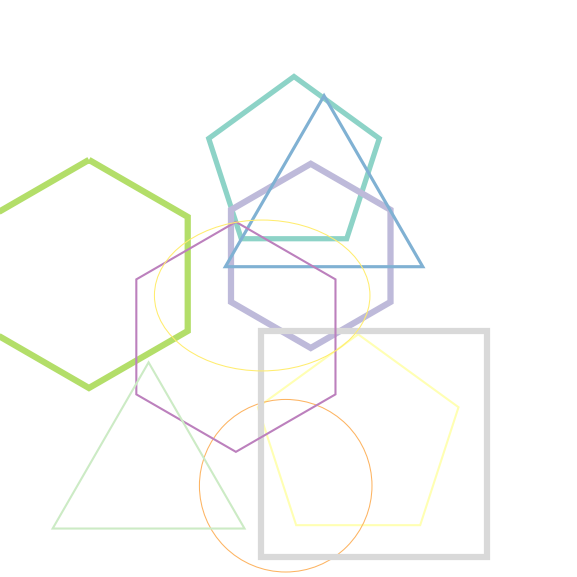[{"shape": "pentagon", "thickness": 2.5, "radius": 0.78, "center": [0.509, 0.711]}, {"shape": "pentagon", "thickness": 1, "radius": 0.91, "center": [0.62, 0.238]}, {"shape": "hexagon", "thickness": 3, "radius": 0.8, "center": [0.538, 0.556]}, {"shape": "triangle", "thickness": 1.5, "radius": 0.99, "center": [0.561, 0.636]}, {"shape": "circle", "thickness": 0.5, "radius": 0.75, "center": [0.495, 0.158]}, {"shape": "hexagon", "thickness": 3, "radius": 0.99, "center": [0.154, 0.525]}, {"shape": "square", "thickness": 3, "radius": 0.98, "center": [0.648, 0.23]}, {"shape": "hexagon", "thickness": 1, "radius": 1.0, "center": [0.408, 0.416]}, {"shape": "triangle", "thickness": 1, "radius": 0.96, "center": [0.257, 0.18]}, {"shape": "oval", "thickness": 0.5, "radius": 0.93, "center": [0.454, 0.487]}]